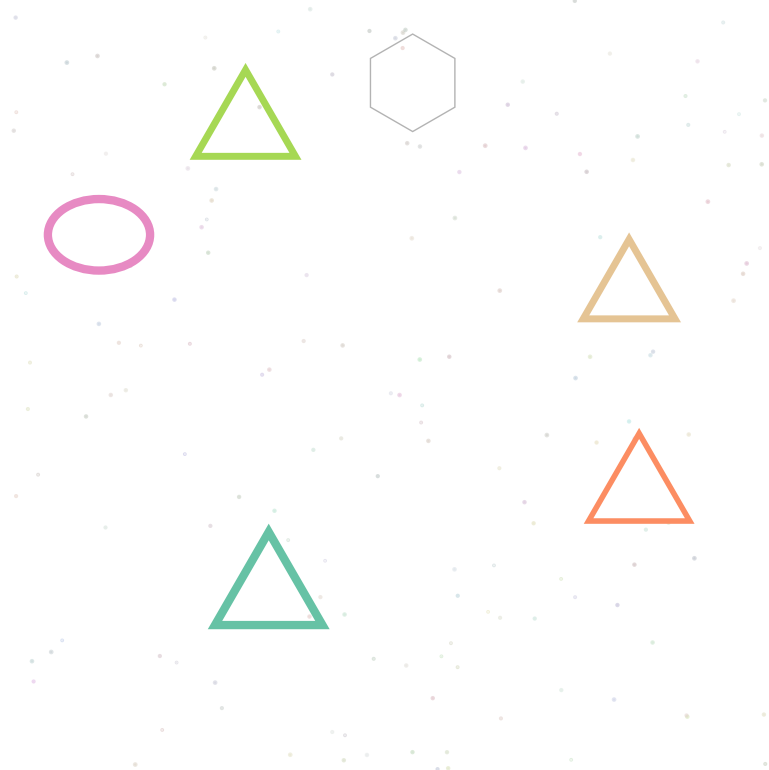[{"shape": "triangle", "thickness": 3, "radius": 0.4, "center": [0.349, 0.229]}, {"shape": "triangle", "thickness": 2, "radius": 0.38, "center": [0.83, 0.361]}, {"shape": "oval", "thickness": 3, "radius": 0.33, "center": [0.129, 0.695]}, {"shape": "triangle", "thickness": 2.5, "radius": 0.37, "center": [0.319, 0.834]}, {"shape": "triangle", "thickness": 2.5, "radius": 0.34, "center": [0.817, 0.62]}, {"shape": "hexagon", "thickness": 0.5, "radius": 0.32, "center": [0.536, 0.892]}]